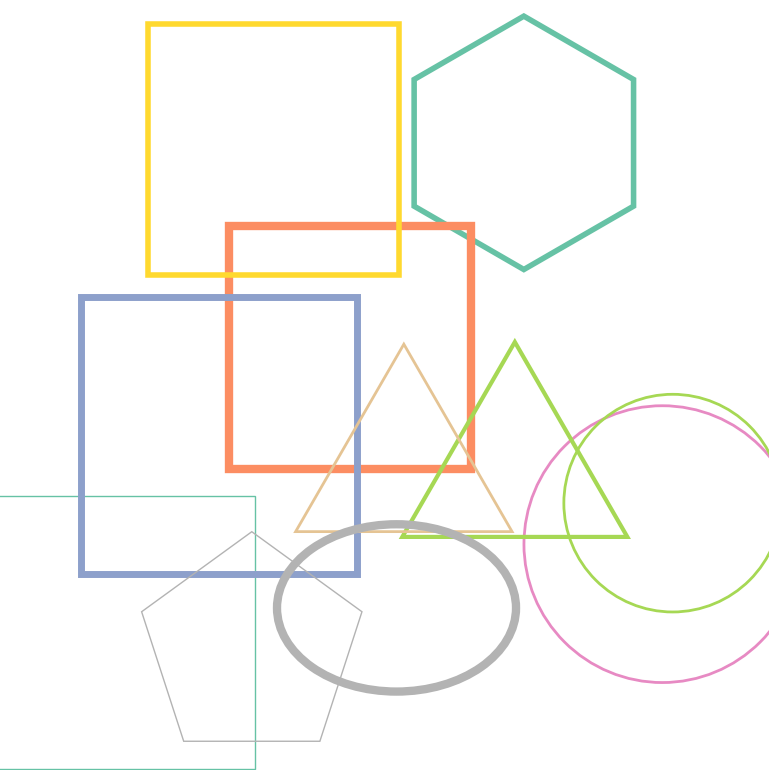[{"shape": "square", "thickness": 0.5, "radius": 0.88, "center": [0.154, 0.178]}, {"shape": "hexagon", "thickness": 2, "radius": 0.82, "center": [0.68, 0.815]}, {"shape": "square", "thickness": 3, "radius": 0.79, "center": [0.455, 0.549]}, {"shape": "square", "thickness": 2.5, "radius": 0.9, "center": [0.284, 0.435]}, {"shape": "circle", "thickness": 1, "radius": 0.9, "center": [0.86, 0.293]}, {"shape": "triangle", "thickness": 1.5, "radius": 0.84, "center": [0.669, 0.387]}, {"shape": "circle", "thickness": 1, "radius": 0.71, "center": [0.874, 0.347]}, {"shape": "square", "thickness": 2, "radius": 0.82, "center": [0.355, 0.806]}, {"shape": "triangle", "thickness": 1, "radius": 0.81, "center": [0.524, 0.391]}, {"shape": "oval", "thickness": 3, "radius": 0.78, "center": [0.515, 0.211]}, {"shape": "pentagon", "thickness": 0.5, "radius": 0.75, "center": [0.327, 0.159]}]